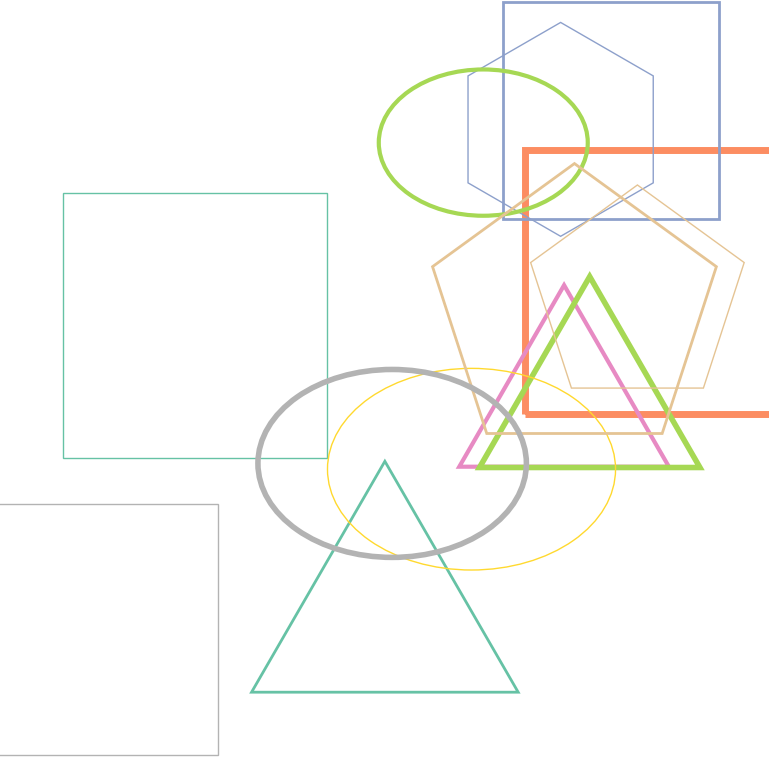[{"shape": "triangle", "thickness": 1, "radius": 1.0, "center": [0.5, 0.201]}, {"shape": "square", "thickness": 0.5, "radius": 0.86, "center": [0.253, 0.577]}, {"shape": "square", "thickness": 2.5, "radius": 0.86, "center": [0.853, 0.634]}, {"shape": "square", "thickness": 1, "radius": 0.7, "center": [0.793, 0.857]}, {"shape": "hexagon", "thickness": 0.5, "radius": 0.69, "center": [0.728, 0.832]}, {"shape": "triangle", "thickness": 1.5, "radius": 0.79, "center": [0.733, 0.472]}, {"shape": "triangle", "thickness": 2, "radius": 0.83, "center": [0.766, 0.475]}, {"shape": "oval", "thickness": 1.5, "radius": 0.68, "center": [0.628, 0.815]}, {"shape": "oval", "thickness": 0.5, "radius": 0.94, "center": [0.612, 0.391]}, {"shape": "pentagon", "thickness": 0.5, "radius": 0.73, "center": [0.828, 0.614]}, {"shape": "pentagon", "thickness": 1, "radius": 0.97, "center": [0.746, 0.594]}, {"shape": "square", "thickness": 0.5, "radius": 0.82, "center": [0.12, 0.183]}, {"shape": "oval", "thickness": 2, "radius": 0.87, "center": [0.509, 0.398]}]